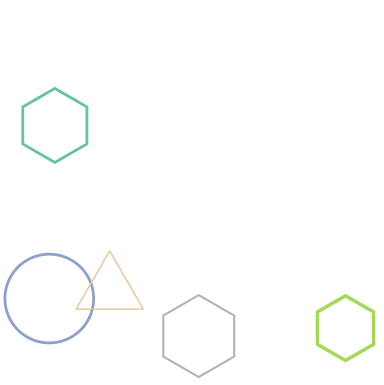[{"shape": "hexagon", "thickness": 2, "radius": 0.48, "center": [0.142, 0.674]}, {"shape": "circle", "thickness": 2, "radius": 0.58, "center": [0.128, 0.225]}, {"shape": "hexagon", "thickness": 2.5, "radius": 0.42, "center": [0.897, 0.148]}, {"shape": "triangle", "thickness": 1, "radius": 0.5, "center": [0.285, 0.247]}, {"shape": "hexagon", "thickness": 1.5, "radius": 0.53, "center": [0.516, 0.127]}]